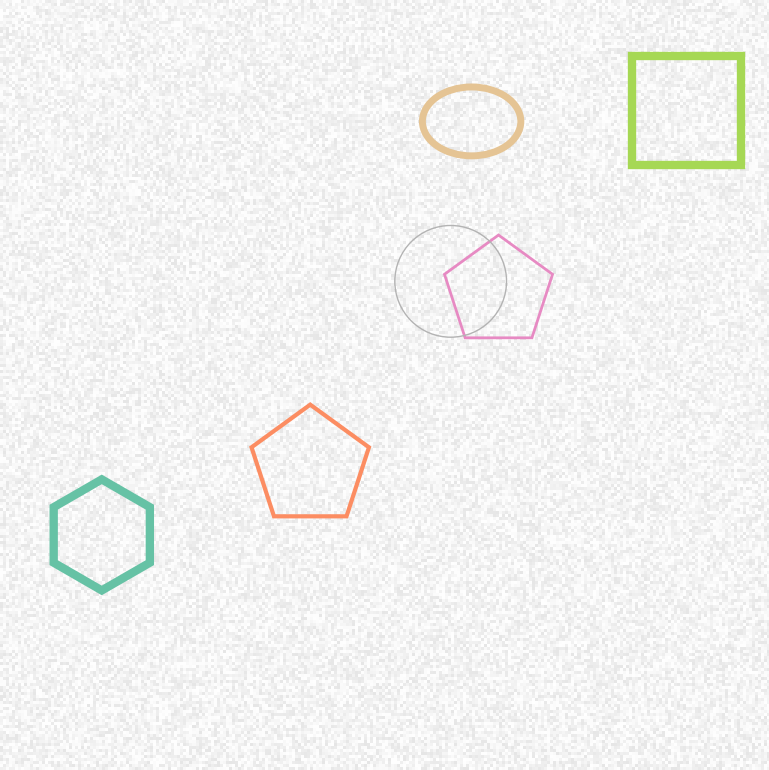[{"shape": "hexagon", "thickness": 3, "radius": 0.36, "center": [0.132, 0.305]}, {"shape": "pentagon", "thickness": 1.5, "radius": 0.4, "center": [0.403, 0.394]}, {"shape": "pentagon", "thickness": 1, "radius": 0.37, "center": [0.647, 0.621]}, {"shape": "square", "thickness": 3, "radius": 0.35, "center": [0.892, 0.856]}, {"shape": "oval", "thickness": 2.5, "radius": 0.32, "center": [0.612, 0.842]}, {"shape": "circle", "thickness": 0.5, "radius": 0.36, "center": [0.585, 0.635]}]